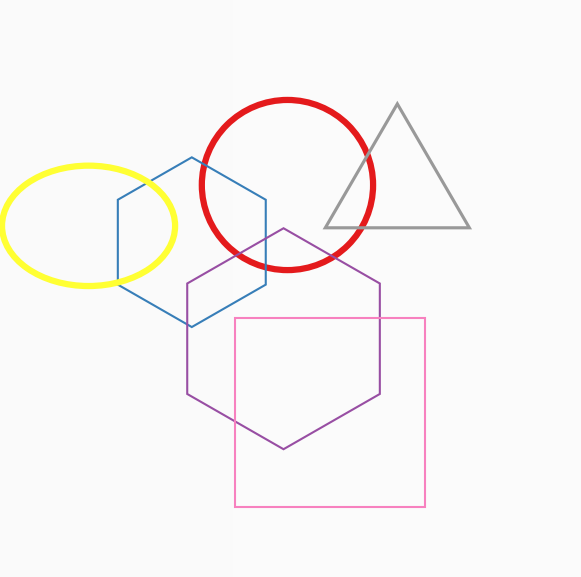[{"shape": "circle", "thickness": 3, "radius": 0.74, "center": [0.495, 0.679]}, {"shape": "hexagon", "thickness": 1, "radius": 0.73, "center": [0.33, 0.58]}, {"shape": "hexagon", "thickness": 1, "radius": 0.96, "center": [0.488, 0.413]}, {"shape": "oval", "thickness": 3, "radius": 0.74, "center": [0.152, 0.608]}, {"shape": "square", "thickness": 1, "radius": 0.82, "center": [0.568, 0.285]}, {"shape": "triangle", "thickness": 1.5, "radius": 0.72, "center": [0.684, 0.676]}]